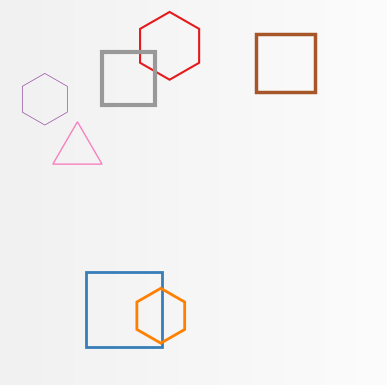[{"shape": "hexagon", "thickness": 1.5, "radius": 0.44, "center": [0.438, 0.881]}, {"shape": "square", "thickness": 2, "radius": 0.49, "center": [0.32, 0.196]}, {"shape": "hexagon", "thickness": 0.5, "radius": 0.34, "center": [0.116, 0.742]}, {"shape": "hexagon", "thickness": 2, "radius": 0.36, "center": [0.415, 0.18]}, {"shape": "square", "thickness": 2.5, "radius": 0.38, "center": [0.737, 0.836]}, {"shape": "triangle", "thickness": 1, "radius": 0.37, "center": [0.2, 0.61]}, {"shape": "square", "thickness": 3, "radius": 0.34, "center": [0.332, 0.796]}]